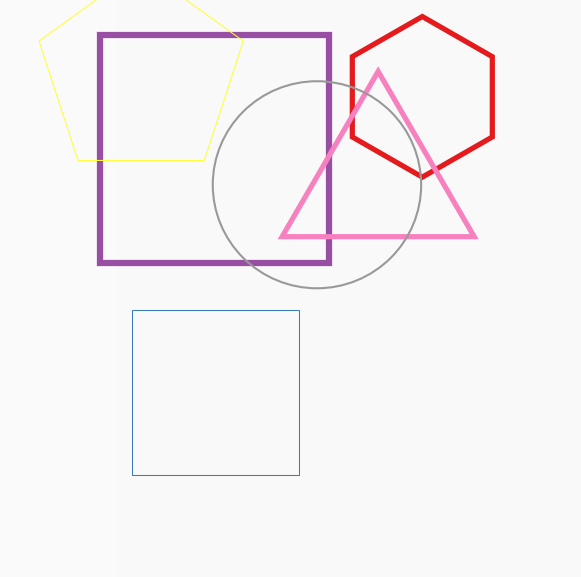[{"shape": "hexagon", "thickness": 2.5, "radius": 0.7, "center": [0.727, 0.831]}, {"shape": "square", "thickness": 0.5, "radius": 0.72, "center": [0.371, 0.319]}, {"shape": "square", "thickness": 3, "radius": 0.99, "center": [0.369, 0.741]}, {"shape": "pentagon", "thickness": 0.5, "radius": 0.92, "center": [0.243, 0.871]}, {"shape": "triangle", "thickness": 2.5, "radius": 0.95, "center": [0.651, 0.685]}, {"shape": "circle", "thickness": 1, "radius": 0.9, "center": [0.545, 0.679]}]